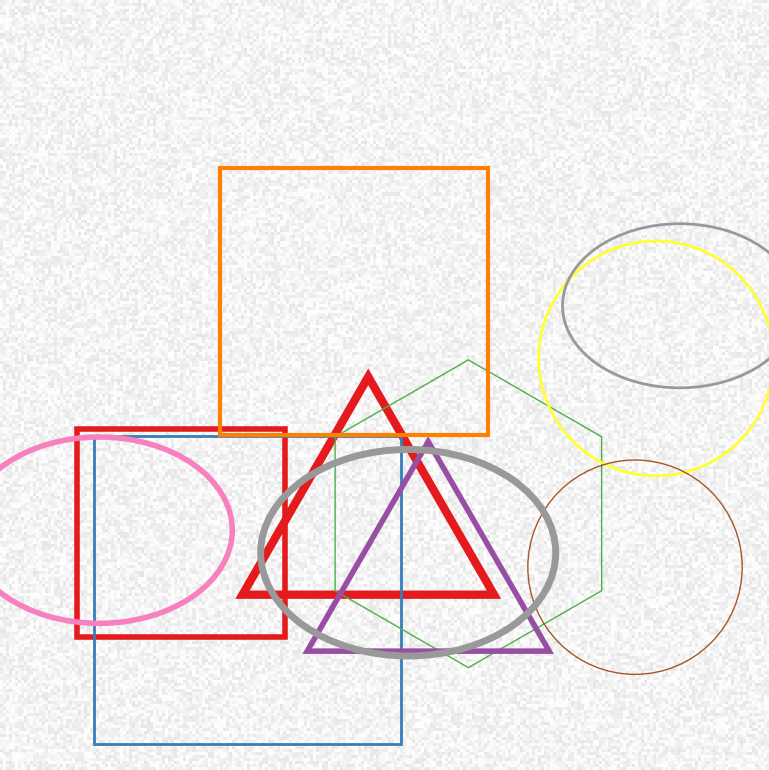[{"shape": "triangle", "thickness": 3, "radius": 0.94, "center": [0.478, 0.322]}, {"shape": "square", "thickness": 2, "radius": 0.68, "center": [0.235, 0.308]}, {"shape": "square", "thickness": 1, "radius": 1.0, "center": [0.321, 0.234]}, {"shape": "hexagon", "thickness": 0.5, "radius": 1.0, "center": [0.608, 0.333]}, {"shape": "triangle", "thickness": 2, "radius": 0.91, "center": [0.556, 0.245]}, {"shape": "square", "thickness": 1.5, "radius": 0.87, "center": [0.46, 0.609]}, {"shape": "circle", "thickness": 1, "radius": 0.76, "center": [0.852, 0.534]}, {"shape": "circle", "thickness": 0.5, "radius": 0.7, "center": [0.825, 0.263]}, {"shape": "oval", "thickness": 2, "radius": 0.86, "center": [0.129, 0.311]}, {"shape": "oval", "thickness": 1, "radius": 0.76, "center": [0.883, 0.603]}, {"shape": "oval", "thickness": 2.5, "radius": 0.96, "center": [0.53, 0.282]}]